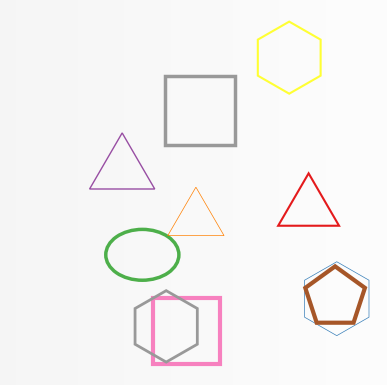[{"shape": "triangle", "thickness": 1.5, "radius": 0.45, "center": [0.796, 0.459]}, {"shape": "hexagon", "thickness": 0.5, "radius": 0.48, "center": [0.869, 0.224]}, {"shape": "oval", "thickness": 2.5, "radius": 0.47, "center": [0.367, 0.338]}, {"shape": "triangle", "thickness": 1, "radius": 0.49, "center": [0.315, 0.558]}, {"shape": "triangle", "thickness": 0.5, "radius": 0.42, "center": [0.506, 0.43]}, {"shape": "hexagon", "thickness": 1.5, "radius": 0.47, "center": [0.746, 0.85]}, {"shape": "pentagon", "thickness": 3, "radius": 0.4, "center": [0.865, 0.227]}, {"shape": "square", "thickness": 3, "radius": 0.43, "center": [0.482, 0.141]}, {"shape": "hexagon", "thickness": 2, "radius": 0.46, "center": [0.429, 0.152]}, {"shape": "square", "thickness": 2.5, "radius": 0.45, "center": [0.516, 0.712]}]